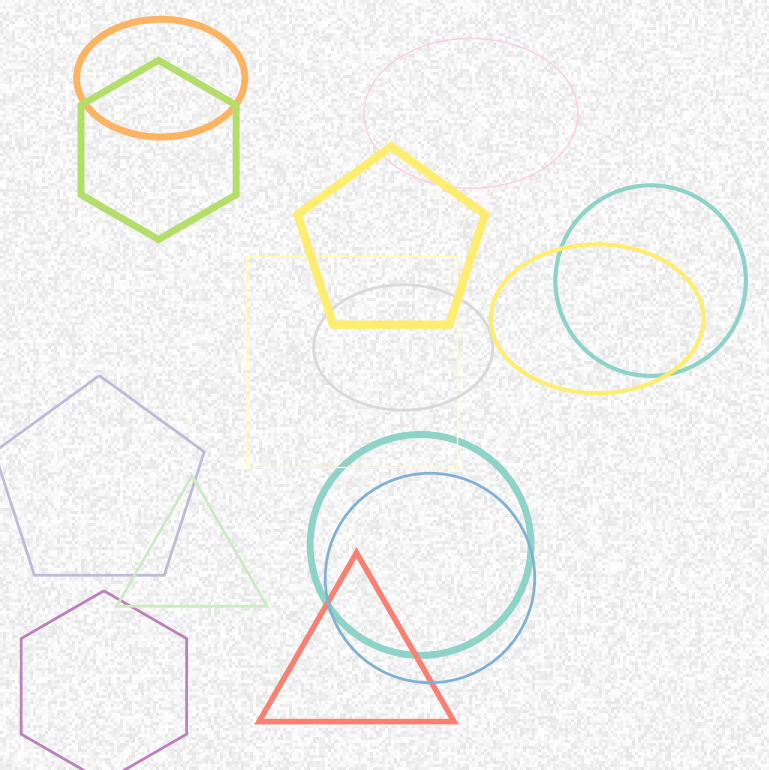[{"shape": "circle", "thickness": 2.5, "radius": 0.72, "center": [0.546, 0.292]}, {"shape": "circle", "thickness": 1.5, "radius": 0.62, "center": [0.845, 0.636]}, {"shape": "square", "thickness": 0.5, "radius": 0.69, "center": [0.456, 0.531]}, {"shape": "pentagon", "thickness": 1, "radius": 0.72, "center": [0.129, 0.369]}, {"shape": "triangle", "thickness": 2, "radius": 0.73, "center": [0.463, 0.136]}, {"shape": "circle", "thickness": 1, "radius": 0.68, "center": [0.558, 0.249]}, {"shape": "oval", "thickness": 2.5, "radius": 0.55, "center": [0.209, 0.899]}, {"shape": "hexagon", "thickness": 2.5, "radius": 0.58, "center": [0.206, 0.805]}, {"shape": "oval", "thickness": 0.5, "radius": 0.7, "center": [0.612, 0.853]}, {"shape": "oval", "thickness": 1, "radius": 0.58, "center": [0.524, 0.549]}, {"shape": "hexagon", "thickness": 1, "radius": 0.62, "center": [0.135, 0.109]}, {"shape": "triangle", "thickness": 1, "radius": 0.56, "center": [0.249, 0.269]}, {"shape": "oval", "thickness": 1.5, "radius": 0.69, "center": [0.775, 0.586]}, {"shape": "pentagon", "thickness": 3, "radius": 0.64, "center": [0.508, 0.682]}]